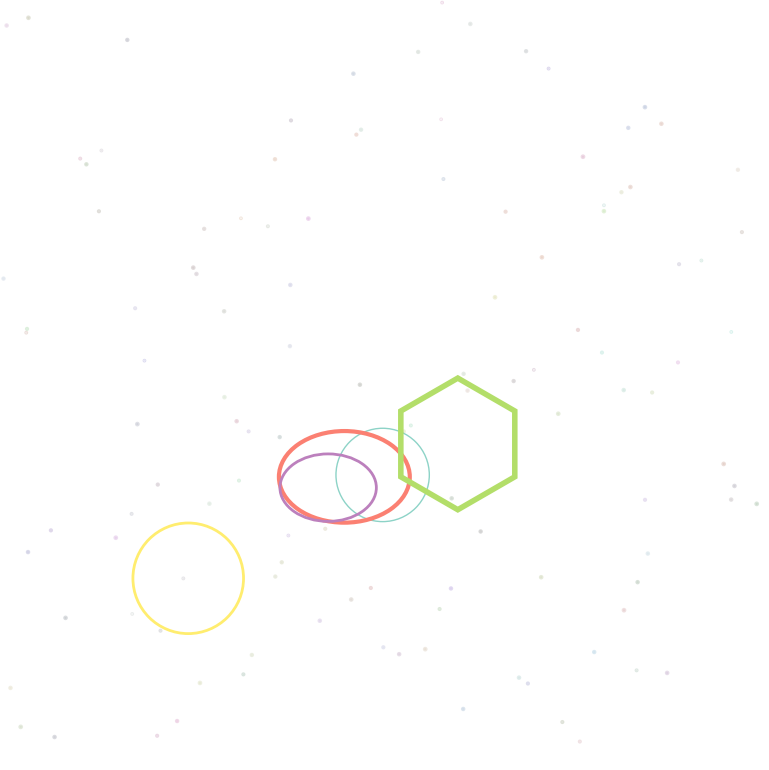[{"shape": "circle", "thickness": 0.5, "radius": 0.3, "center": [0.497, 0.383]}, {"shape": "oval", "thickness": 1.5, "radius": 0.42, "center": [0.447, 0.381]}, {"shape": "hexagon", "thickness": 2, "radius": 0.43, "center": [0.595, 0.423]}, {"shape": "oval", "thickness": 1, "radius": 0.31, "center": [0.426, 0.367]}, {"shape": "circle", "thickness": 1, "radius": 0.36, "center": [0.244, 0.249]}]